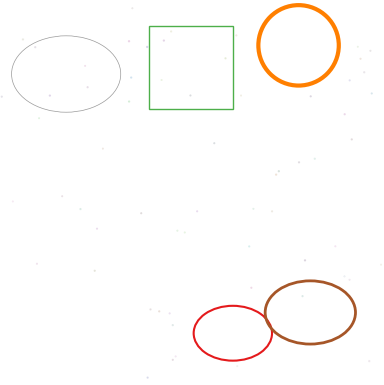[{"shape": "oval", "thickness": 1.5, "radius": 0.51, "center": [0.605, 0.134]}, {"shape": "square", "thickness": 1, "radius": 0.54, "center": [0.496, 0.825]}, {"shape": "circle", "thickness": 3, "radius": 0.52, "center": [0.776, 0.882]}, {"shape": "oval", "thickness": 2, "radius": 0.59, "center": [0.806, 0.188]}, {"shape": "oval", "thickness": 0.5, "radius": 0.71, "center": [0.172, 0.808]}]